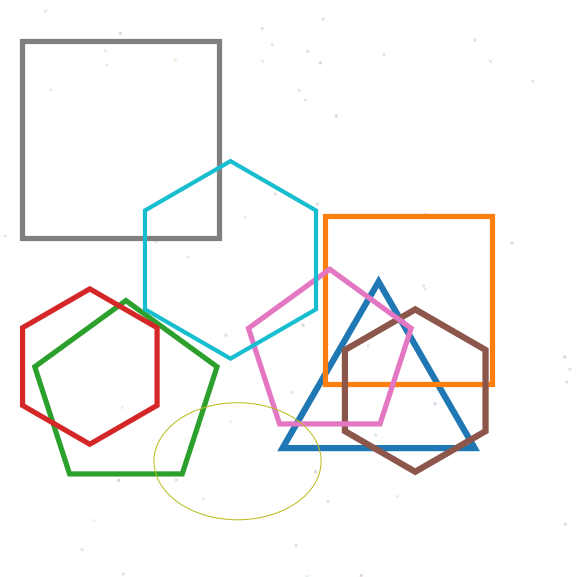[{"shape": "triangle", "thickness": 3, "radius": 0.96, "center": [0.656, 0.319]}, {"shape": "square", "thickness": 2.5, "radius": 0.72, "center": [0.708, 0.479]}, {"shape": "pentagon", "thickness": 2.5, "radius": 0.83, "center": [0.218, 0.313]}, {"shape": "hexagon", "thickness": 2.5, "radius": 0.67, "center": [0.156, 0.364]}, {"shape": "hexagon", "thickness": 3, "radius": 0.7, "center": [0.719, 0.323]}, {"shape": "pentagon", "thickness": 2.5, "radius": 0.74, "center": [0.571, 0.385]}, {"shape": "square", "thickness": 2.5, "radius": 0.86, "center": [0.209, 0.757]}, {"shape": "oval", "thickness": 0.5, "radius": 0.72, "center": [0.411, 0.2]}, {"shape": "hexagon", "thickness": 2, "radius": 0.86, "center": [0.399, 0.549]}]